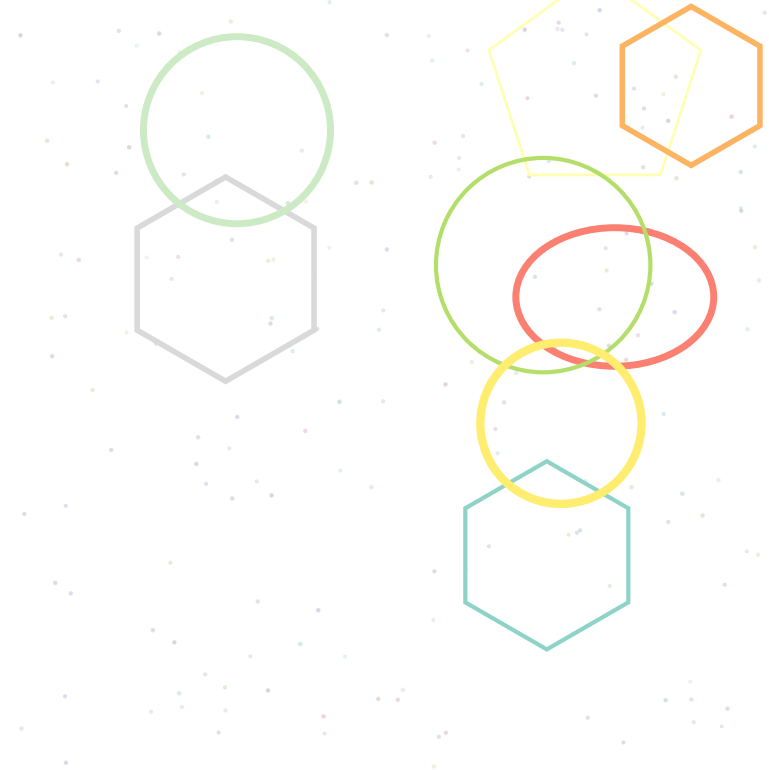[{"shape": "hexagon", "thickness": 1.5, "radius": 0.61, "center": [0.71, 0.279]}, {"shape": "pentagon", "thickness": 1, "radius": 0.72, "center": [0.773, 0.89]}, {"shape": "oval", "thickness": 2.5, "radius": 0.64, "center": [0.798, 0.614]}, {"shape": "hexagon", "thickness": 2, "radius": 0.52, "center": [0.898, 0.888]}, {"shape": "circle", "thickness": 1.5, "radius": 0.7, "center": [0.705, 0.656]}, {"shape": "hexagon", "thickness": 2, "radius": 0.66, "center": [0.293, 0.637]}, {"shape": "circle", "thickness": 2.5, "radius": 0.61, "center": [0.308, 0.831]}, {"shape": "circle", "thickness": 3, "radius": 0.52, "center": [0.729, 0.45]}]